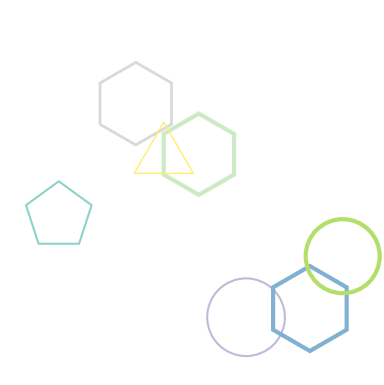[{"shape": "pentagon", "thickness": 1.5, "radius": 0.45, "center": [0.153, 0.439]}, {"shape": "circle", "thickness": 1.5, "radius": 0.5, "center": [0.639, 0.176]}, {"shape": "hexagon", "thickness": 3, "radius": 0.55, "center": [0.805, 0.199]}, {"shape": "circle", "thickness": 3, "radius": 0.48, "center": [0.89, 0.335]}, {"shape": "hexagon", "thickness": 2, "radius": 0.54, "center": [0.353, 0.731]}, {"shape": "hexagon", "thickness": 3, "radius": 0.53, "center": [0.517, 0.599]}, {"shape": "triangle", "thickness": 1, "radius": 0.44, "center": [0.425, 0.594]}]